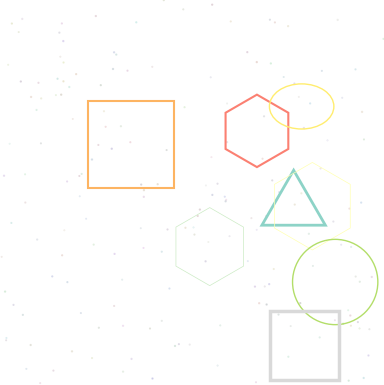[{"shape": "triangle", "thickness": 2, "radius": 0.48, "center": [0.763, 0.463]}, {"shape": "hexagon", "thickness": 0.5, "radius": 0.57, "center": [0.811, 0.464]}, {"shape": "hexagon", "thickness": 1.5, "radius": 0.47, "center": [0.667, 0.66]}, {"shape": "square", "thickness": 1.5, "radius": 0.56, "center": [0.341, 0.625]}, {"shape": "circle", "thickness": 1, "radius": 0.55, "center": [0.871, 0.268]}, {"shape": "square", "thickness": 2.5, "radius": 0.45, "center": [0.791, 0.103]}, {"shape": "hexagon", "thickness": 0.5, "radius": 0.51, "center": [0.545, 0.359]}, {"shape": "oval", "thickness": 1, "radius": 0.42, "center": [0.783, 0.724]}]